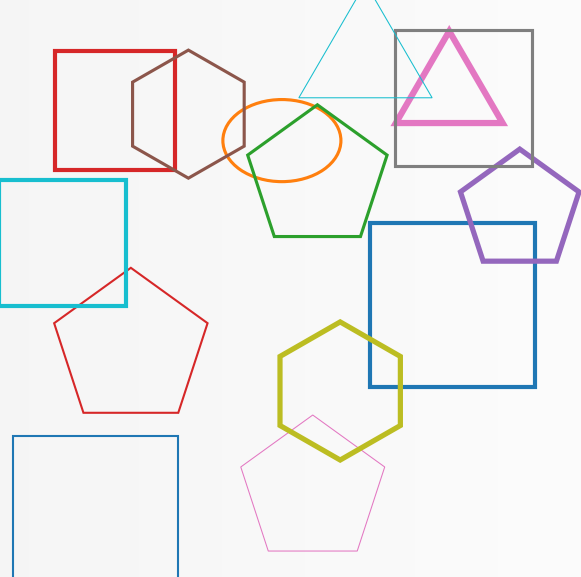[{"shape": "square", "thickness": 2, "radius": 0.71, "center": [0.779, 0.472]}, {"shape": "square", "thickness": 1, "radius": 0.71, "center": [0.165, 0.102]}, {"shape": "oval", "thickness": 1.5, "radius": 0.51, "center": [0.485, 0.756]}, {"shape": "pentagon", "thickness": 1.5, "radius": 0.63, "center": [0.546, 0.692]}, {"shape": "pentagon", "thickness": 1, "radius": 0.69, "center": [0.225, 0.397]}, {"shape": "square", "thickness": 2, "radius": 0.52, "center": [0.198, 0.808]}, {"shape": "pentagon", "thickness": 2.5, "radius": 0.54, "center": [0.894, 0.634]}, {"shape": "hexagon", "thickness": 1.5, "radius": 0.55, "center": [0.324, 0.801]}, {"shape": "triangle", "thickness": 3, "radius": 0.53, "center": [0.773, 0.839]}, {"shape": "pentagon", "thickness": 0.5, "radius": 0.65, "center": [0.538, 0.15]}, {"shape": "square", "thickness": 1.5, "radius": 0.59, "center": [0.798, 0.83]}, {"shape": "hexagon", "thickness": 2.5, "radius": 0.6, "center": [0.585, 0.322]}, {"shape": "triangle", "thickness": 0.5, "radius": 0.66, "center": [0.629, 0.896]}, {"shape": "square", "thickness": 2, "radius": 0.55, "center": [0.108, 0.578]}]